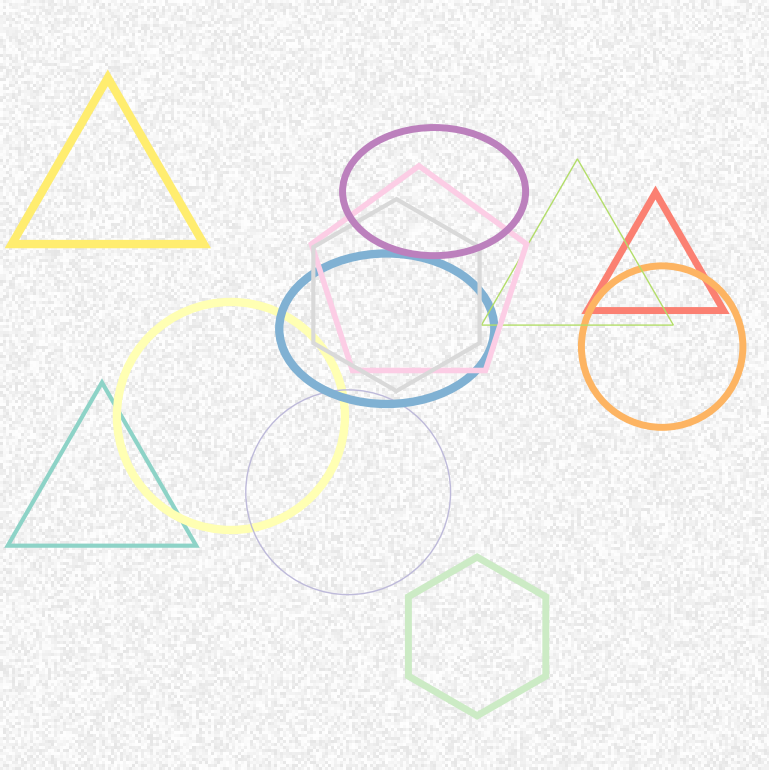[{"shape": "triangle", "thickness": 1.5, "radius": 0.71, "center": [0.132, 0.362]}, {"shape": "circle", "thickness": 3, "radius": 0.74, "center": [0.3, 0.46]}, {"shape": "circle", "thickness": 0.5, "radius": 0.66, "center": [0.452, 0.361]}, {"shape": "triangle", "thickness": 2.5, "radius": 0.51, "center": [0.851, 0.648]}, {"shape": "oval", "thickness": 3, "radius": 0.7, "center": [0.502, 0.573]}, {"shape": "circle", "thickness": 2.5, "radius": 0.52, "center": [0.86, 0.55]}, {"shape": "triangle", "thickness": 0.5, "radius": 0.72, "center": [0.75, 0.65]}, {"shape": "pentagon", "thickness": 2, "radius": 0.73, "center": [0.544, 0.638]}, {"shape": "hexagon", "thickness": 1.5, "radius": 0.62, "center": [0.515, 0.617]}, {"shape": "oval", "thickness": 2.5, "radius": 0.59, "center": [0.564, 0.751]}, {"shape": "hexagon", "thickness": 2.5, "radius": 0.52, "center": [0.62, 0.173]}, {"shape": "triangle", "thickness": 3, "radius": 0.72, "center": [0.14, 0.755]}]